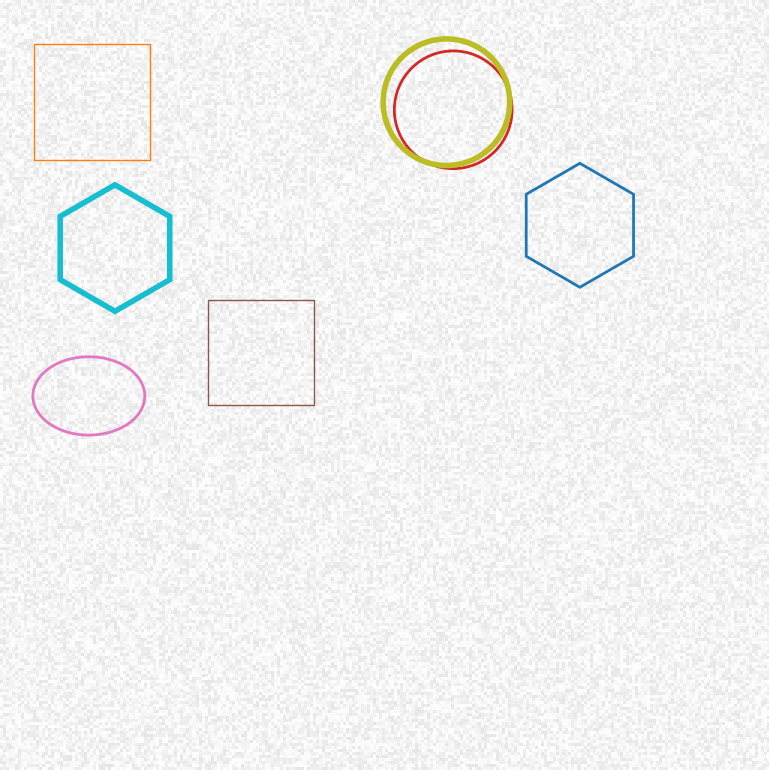[{"shape": "hexagon", "thickness": 1, "radius": 0.4, "center": [0.753, 0.707]}, {"shape": "square", "thickness": 0.5, "radius": 0.38, "center": [0.119, 0.867]}, {"shape": "circle", "thickness": 1, "radius": 0.38, "center": [0.589, 0.857]}, {"shape": "square", "thickness": 0.5, "radius": 0.34, "center": [0.339, 0.543]}, {"shape": "oval", "thickness": 1, "radius": 0.36, "center": [0.115, 0.486]}, {"shape": "circle", "thickness": 2, "radius": 0.41, "center": [0.58, 0.867]}, {"shape": "hexagon", "thickness": 2, "radius": 0.41, "center": [0.149, 0.678]}]